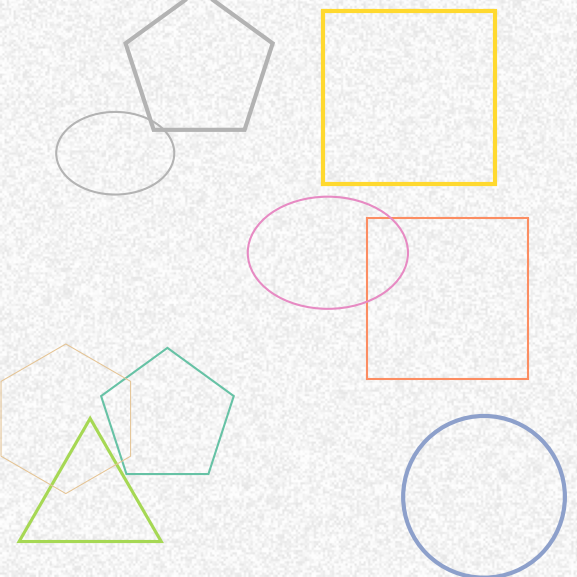[{"shape": "pentagon", "thickness": 1, "radius": 0.6, "center": [0.29, 0.276]}, {"shape": "square", "thickness": 1, "radius": 0.7, "center": [0.776, 0.482]}, {"shape": "circle", "thickness": 2, "radius": 0.7, "center": [0.838, 0.139]}, {"shape": "oval", "thickness": 1, "radius": 0.69, "center": [0.568, 0.561]}, {"shape": "triangle", "thickness": 1.5, "radius": 0.71, "center": [0.156, 0.132]}, {"shape": "square", "thickness": 2, "radius": 0.75, "center": [0.708, 0.83]}, {"shape": "hexagon", "thickness": 0.5, "radius": 0.65, "center": [0.114, 0.274]}, {"shape": "pentagon", "thickness": 2, "radius": 0.67, "center": [0.345, 0.883]}, {"shape": "oval", "thickness": 1, "radius": 0.51, "center": [0.2, 0.734]}]